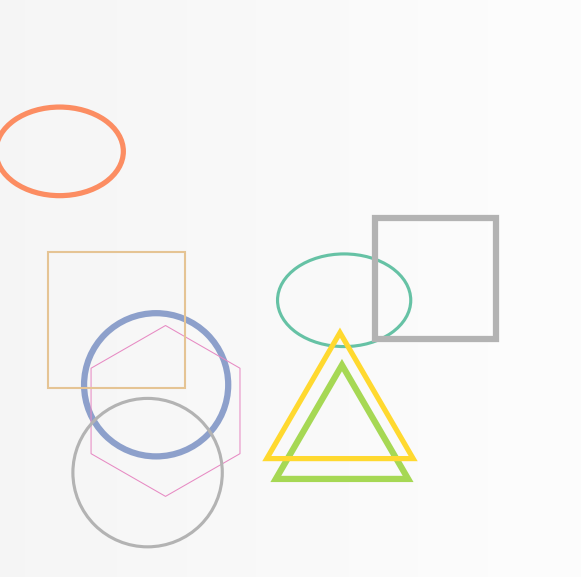[{"shape": "oval", "thickness": 1.5, "radius": 0.57, "center": [0.592, 0.479]}, {"shape": "oval", "thickness": 2.5, "radius": 0.55, "center": [0.103, 0.737]}, {"shape": "circle", "thickness": 3, "radius": 0.62, "center": [0.269, 0.333]}, {"shape": "hexagon", "thickness": 0.5, "radius": 0.74, "center": [0.285, 0.288]}, {"shape": "triangle", "thickness": 3, "radius": 0.66, "center": [0.588, 0.236]}, {"shape": "triangle", "thickness": 2.5, "radius": 0.73, "center": [0.585, 0.278]}, {"shape": "square", "thickness": 1, "radius": 0.59, "center": [0.201, 0.444]}, {"shape": "circle", "thickness": 1.5, "radius": 0.64, "center": [0.254, 0.181]}, {"shape": "square", "thickness": 3, "radius": 0.52, "center": [0.75, 0.517]}]